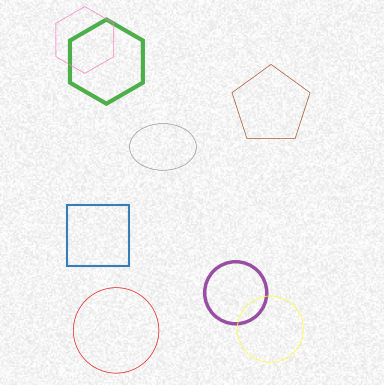[{"shape": "circle", "thickness": 0.5, "radius": 0.56, "center": [0.302, 0.142]}, {"shape": "square", "thickness": 1.5, "radius": 0.4, "center": [0.254, 0.388]}, {"shape": "hexagon", "thickness": 3, "radius": 0.55, "center": [0.276, 0.84]}, {"shape": "circle", "thickness": 2.5, "radius": 0.4, "center": [0.612, 0.24]}, {"shape": "circle", "thickness": 0.5, "radius": 0.43, "center": [0.702, 0.145]}, {"shape": "pentagon", "thickness": 0.5, "radius": 0.53, "center": [0.704, 0.726]}, {"shape": "hexagon", "thickness": 0.5, "radius": 0.43, "center": [0.22, 0.896]}, {"shape": "oval", "thickness": 0.5, "radius": 0.43, "center": [0.423, 0.618]}]